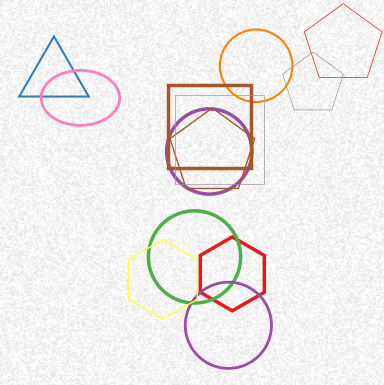[{"shape": "pentagon", "thickness": 0.5, "radius": 0.53, "center": [0.892, 0.884]}, {"shape": "hexagon", "thickness": 2.5, "radius": 0.48, "center": [0.603, 0.289]}, {"shape": "triangle", "thickness": 1.5, "radius": 0.52, "center": [0.14, 0.801]}, {"shape": "circle", "thickness": 2.5, "radius": 0.6, "center": [0.505, 0.333]}, {"shape": "circle", "thickness": 2, "radius": 0.56, "center": [0.593, 0.155]}, {"shape": "circle", "thickness": 2.5, "radius": 0.55, "center": [0.544, 0.607]}, {"shape": "circle", "thickness": 1.5, "radius": 0.47, "center": [0.665, 0.829]}, {"shape": "hexagon", "thickness": 1, "radius": 0.52, "center": [0.423, 0.274]}, {"shape": "square", "thickness": 2.5, "radius": 0.54, "center": [0.545, 0.672]}, {"shape": "pentagon", "thickness": 1, "radius": 0.58, "center": [0.551, 0.604]}, {"shape": "oval", "thickness": 2, "radius": 0.51, "center": [0.209, 0.746]}, {"shape": "pentagon", "thickness": 0.5, "radius": 0.42, "center": [0.813, 0.782]}, {"shape": "square", "thickness": 0.5, "radius": 0.58, "center": [0.57, 0.637]}]